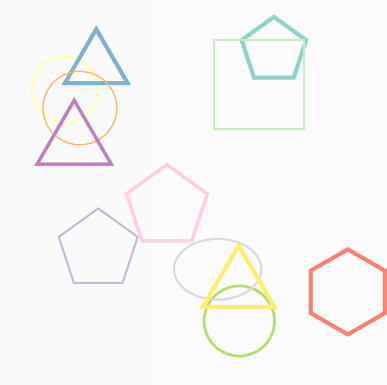[{"shape": "pentagon", "thickness": 3, "radius": 0.44, "center": [0.707, 0.869]}, {"shape": "circle", "thickness": 1.5, "radius": 0.42, "center": [0.168, 0.768]}, {"shape": "pentagon", "thickness": 1.5, "radius": 0.53, "center": [0.254, 0.352]}, {"shape": "hexagon", "thickness": 3, "radius": 0.55, "center": [0.898, 0.242]}, {"shape": "triangle", "thickness": 3, "radius": 0.47, "center": [0.248, 0.831]}, {"shape": "circle", "thickness": 1, "radius": 0.48, "center": [0.206, 0.719]}, {"shape": "circle", "thickness": 2, "radius": 0.45, "center": [0.618, 0.166]}, {"shape": "pentagon", "thickness": 2.5, "radius": 0.55, "center": [0.431, 0.463]}, {"shape": "oval", "thickness": 1.5, "radius": 0.56, "center": [0.562, 0.301]}, {"shape": "triangle", "thickness": 2.5, "radius": 0.55, "center": [0.191, 0.629]}, {"shape": "square", "thickness": 1.5, "radius": 0.58, "center": [0.668, 0.78]}, {"shape": "triangle", "thickness": 3, "radius": 0.53, "center": [0.616, 0.256]}]